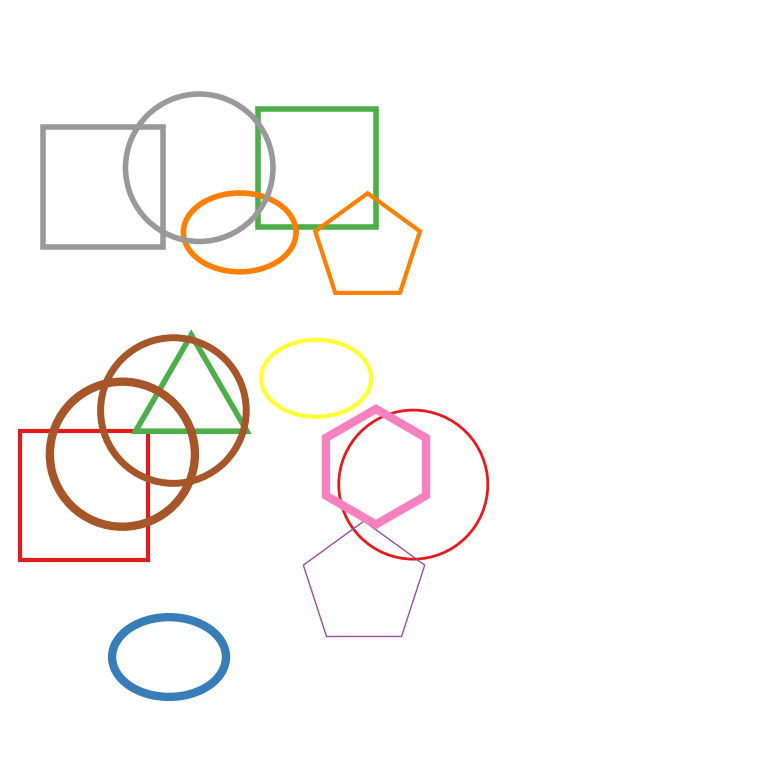[{"shape": "circle", "thickness": 1, "radius": 0.48, "center": [0.537, 0.371]}, {"shape": "square", "thickness": 1.5, "radius": 0.42, "center": [0.109, 0.356]}, {"shape": "oval", "thickness": 3, "radius": 0.37, "center": [0.22, 0.147]}, {"shape": "square", "thickness": 2, "radius": 0.38, "center": [0.412, 0.782]}, {"shape": "triangle", "thickness": 2, "radius": 0.42, "center": [0.248, 0.482]}, {"shape": "pentagon", "thickness": 0.5, "radius": 0.41, "center": [0.473, 0.24]}, {"shape": "oval", "thickness": 2, "radius": 0.37, "center": [0.311, 0.698]}, {"shape": "pentagon", "thickness": 1.5, "radius": 0.36, "center": [0.477, 0.677]}, {"shape": "oval", "thickness": 1.5, "radius": 0.36, "center": [0.411, 0.509]}, {"shape": "circle", "thickness": 2.5, "radius": 0.47, "center": [0.225, 0.467]}, {"shape": "circle", "thickness": 3, "radius": 0.47, "center": [0.159, 0.41]}, {"shape": "hexagon", "thickness": 3, "radius": 0.38, "center": [0.488, 0.394]}, {"shape": "circle", "thickness": 2, "radius": 0.48, "center": [0.259, 0.782]}, {"shape": "square", "thickness": 2, "radius": 0.39, "center": [0.133, 0.757]}]